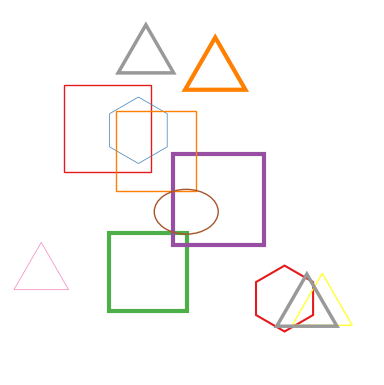[{"shape": "hexagon", "thickness": 1.5, "radius": 0.43, "center": [0.739, 0.225]}, {"shape": "square", "thickness": 1, "radius": 0.56, "center": [0.279, 0.666]}, {"shape": "hexagon", "thickness": 0.5, "radius": 0.43, "center": [0.359, 0.662]}, {"shape": "square", "thickness": 3, "radius": 0.51, "center": [0.385, 0.293]}, {"shape": "square", "thickness": 3, "radius": 0.59, "center": [0.568, 0.483]}, {"shape": "triangle", "thickness": 3, "radius": 0.45, "center": [0.559, 0.812]}, {"shape": "square", "thickness": 1, "radius": 0.52, "center": [0.405, 0.608]}, {"shape": "triangle", "thickness": 1, "radius": 0.45, "center": [0.837, 0.2]}, {"shape": "oval", "thickness": 1, "radius": 0.42, "center": [0.484, 0.45]}, {"shape": "triangle", "thickness": 0.5, "radius": 0.41, "center": [0.107, 0.289]}, {"shape": "triangle", "thickness": 2.5, "radius": 0.45, "center": [0.797, 0.198]}, {"shape": "triangle", "thickness": 2.5, "radius": 0.42, "center": [0.379, 0.852]}]